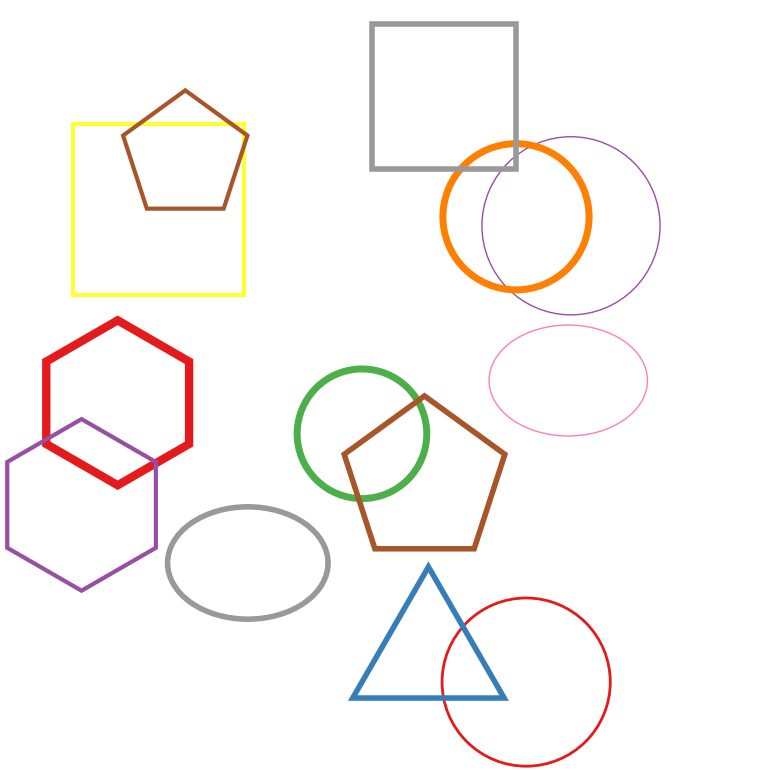[{"shape": "hexagon", "thickness": 3, "radius": 0.54, "center": [0.153, 0.477]}, {"shape": "circle", "thickness": 1, "radius": 0.55, "center": [0.683, 0.114]}, {"shape": "triangle", "thickness": 2, "radius": 0.57, "center": [0.556, 0.15]}, {"shape": "circle", "thickness": 2.5, "radius": 0.42, "center": [0.47, 0.437]}, {"shape": "circle", "thickness": 0.5, "radius": 0.58, "center": [0.742, 0.707]}, {"shape": "hexagon", "thickness": 1.5, "radius": 0.56, "center": [0.106, 0.344]}, {"shape": "circle", "thickness": 2.5, "radius": 0.47, "center": [0.67, 0.718]}, {"shape": "square", "thickness": 1.5, "radius": 0.56, "center": [0.206, 0.728]}, {"shape": "pentagon", "thickness": 1.5, "radius": 0.42, "center": [0.241, 0.798]}, {"shape": "pentagon", "thickness": 2, "radius": 0.55, "center": [0.551, 0.376]}, {"shape": "oval", "thickness": 0.5, "radius": 0.51, "center": [0.738, 0.506]}, {"shape": "square", "thickness": 2, "radius": 0.47, "center": [0.577, 0.875]}, {"shape": "oval", "thickness": 2, "radius": 0.52, "center": [0.322, 0.269]}]